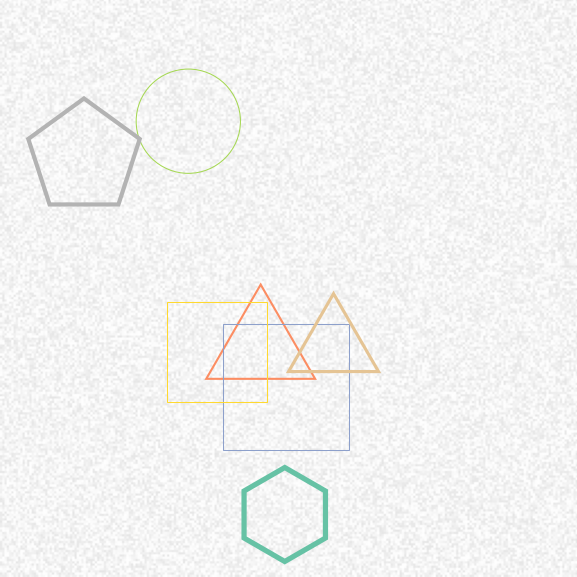[{"shape": "hexagon", "thickness": 2.5, "radius": 0.41, "center": [0.493, 0.108]}, {"shape": "triangle", "thickness": 1, "radius": 0.54, "center": [0.451, 0.398]}, {"shape": "square", "thickness": 0.5, "radius": 0.55, "center": [0.495, 0.33]}, {"shape": "circle", "thickness": 0.5, "radius": 0.45, "center": [0.326, 0.789]}, {"shape": "square", "thickness": 0.5, "radius": 0.43, "center": [0.375, 0.389]}, {"shape": "triangle", "thickness": 1.5, "radius": 0.45, "center": [0.578, 0.401]}, {"shape": "pentagon", "thickness": 2, "radius": 0.51, "center": [0.145, 0.727]}]